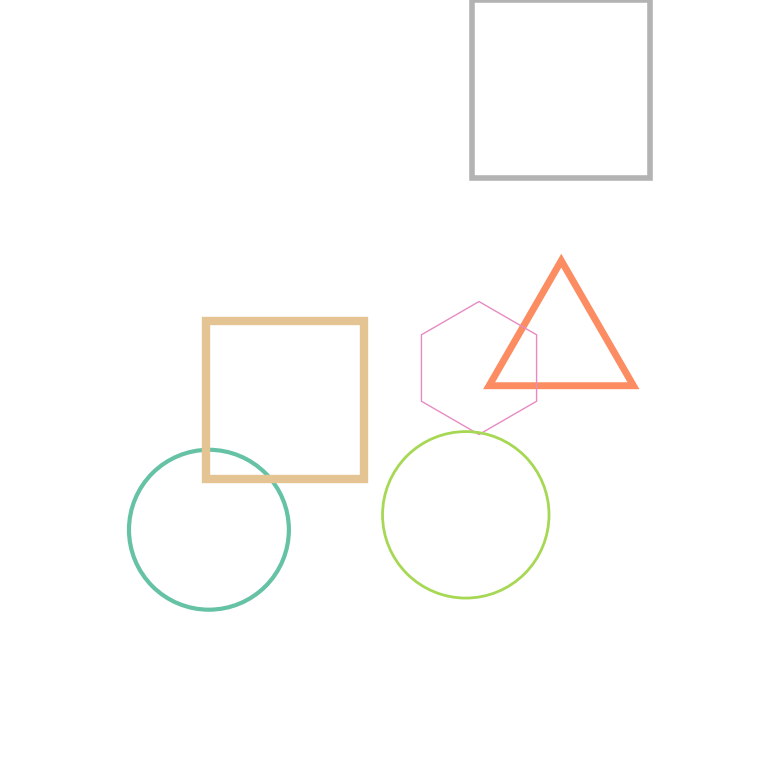[{"shape": "circle", "thickness": 1.5, "radius": 0.52, "center": [0.271, 0.312]}, {"shape": "triangle", "thickness": 2.5, "radius": 0.54, "center": [0.729, 0.553]}, {"shape": "hexagon", "thickness": 0.5, "radius": 0.43, "center": [0.622, 0.522]}, {"shape": "circle", "thickness": 1, "radius": 0.54, "center": [0.605, 0.331]}, {"shape": "square", "thickness": 3, "radius": 0.51, "center": [0.37, 0.481]}, {"shape": "square", "thickness": 2, "radius": 0.58, "center": [0.728, 0.884]}]